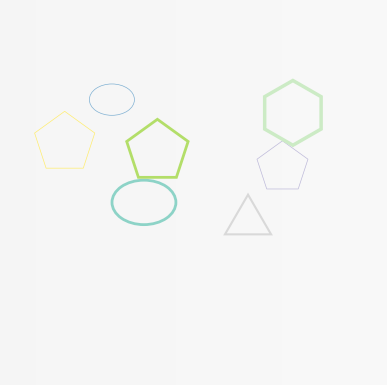[{"shape": "oval", "thickness": 2, "radius": 0.41, "center": [0.371, 0.474]}, {"shape": "pentagon", "thickness": 0.5, "radius": 0.35, "center": [0.729, 0.565]}, {"shape": "oval", "thickness": 0.5, "radius": 0.29, "center": [0.289, 0.741]}, {"shape": "pentagon", "thickness": 2, "radius": 0.42, "center": [0.406, 0.607]}, {"shape": "triangle", "thickness": 1.5, "radius": 0.34, "center": [0.64, 0.426]}, {"shape": "hexagon", "thickness": 2.5, "radius": 0.42, "center": [0.756, 0.707]}, {"shape": "pentagon", "thickness": 0.5, "radius": 0.41, "center": [0.167, 0.629]}]